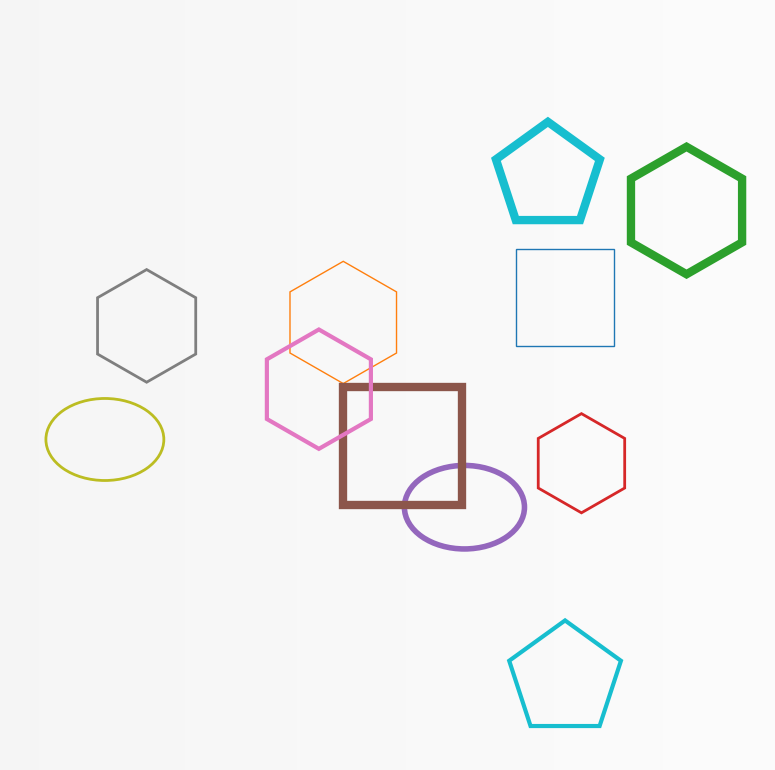[{"shape": "square", "thickness": 0.5, "radius": 0.32, "center": [0.729, 0.613]}, {"shape": "hexagon", "thickness": 0.5, "radius": 0.4, "center": [0.443, 0.581]}, {"shape": "hexagon", "thickness": 3, "radius": 0.41, "center": [0.886, 0.727]}, {"shape": "hexagon", "thickness": 1, "radius": 0.32, "center": [0.75, 0.398]}, {"shape": "oval", "thickness": 2, "radius": 0.39, "center": [0.599, 0.341]}, {"shape": "square", "thickness": 3, "radius": 0.38, "center": [0.519, 0.421]}, {"shape": "hexagon", "thickness": 1.5, "radius": 0.39, "center": [0.411, 0.495]}, {"shape": "hexagon", "thickness": 1, "radius": 0.37, "center": [0.189, 0.577]}, {"shape": "oval", "thickness": 1, "radius": 0.38, "center": [0.135, 0.429]}, {"shape": "pentagon", "thickness": 1.5, "radius": 0.38, "center": [0.729, 0.118]}, {"shape": "pentagon", "thickness": 3, "radius": 0.35, "center": [0.707, 0.771]}]